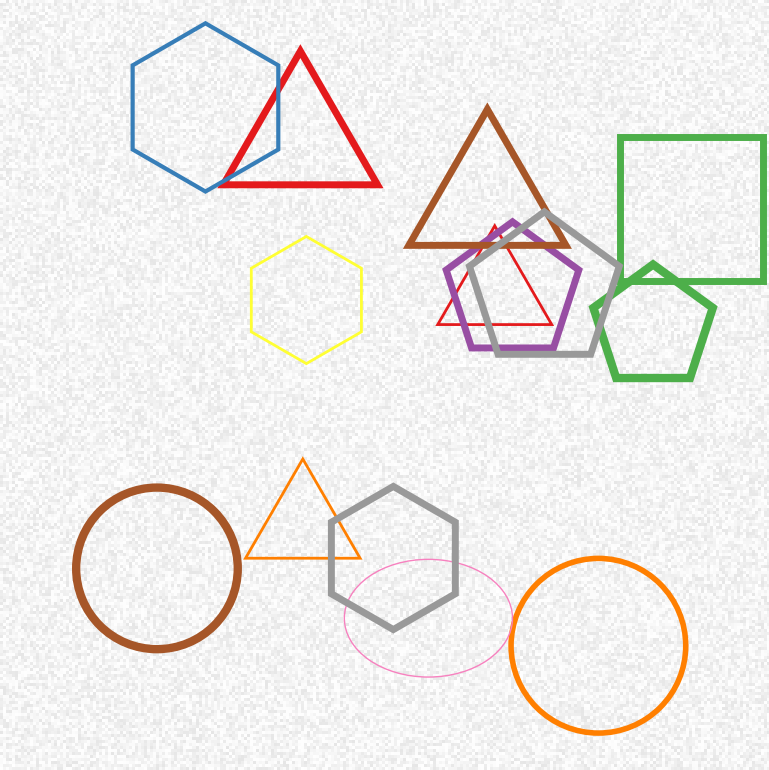[{"shape": "triangle", "thickness": 2.5, "radius": 0.58, "center": [0.39, 0.818]}, {"shape": "triangle", "thickness": 1, "radius": 0.43, "center": [0.643, 0.621]}, {"shape": "hexagon", "thickness": 1.5, "radius": 0.55, "center": [0.267, 0.86]}, {"shape": "pentagon", "thickness": 3, "radius": 0.41, "center": [0.848, 0.575]}, {"shape": "square", "thickness": 2.5, "radius": 0.47, "center": [0.898, 0.728]}, {"shape": "pentagon", "thickness": 2.5, "radius": 0.45, "center": [0.666, 0.621]}, {"shape": "triangle", "thickness": 1, "radius": 0.43, "center": [0.393, 0.318]}, {"shape": "circle", "thickness": 2, "radius": 0.57, "center": [0.777, 0.161]}, {"shape": "hexagon", "thickness": 1, "radius": 0.41, "center": [0.398, 0.61]}, {"shape": "circle", "thickness": 3, "radius": 0.52, "center": [0.204, 0.262]}, {"shape": "triangle", "thickness": 2.5, "radius": 0.59, "center": [0.633, 0.74]}, {"shape": "oval", "thickness": 0.5, "radius": 0.55, "center": [0.556, 0.197]}, {"shape": "hexagon", "thickness": 2.5, "radius": 0.46, "center": [0.511, 0.275]}, {"shape": "pentagon", "thickness": 2.5, "radius": 0.51, "center": [0.707, 0.623]}]